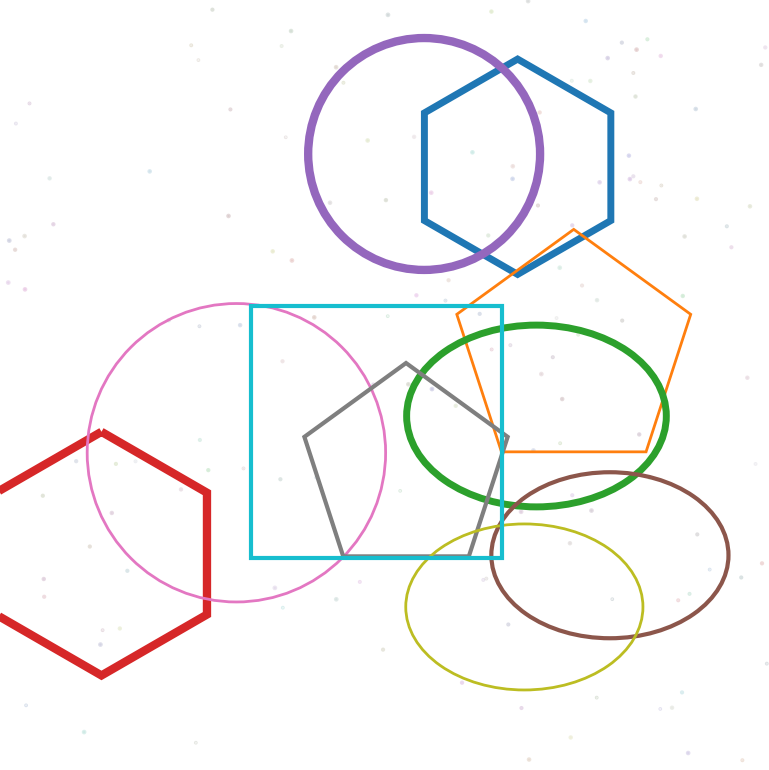[{"shape": "hexagon", "thickness": 2.5, "radius": 0.7, "center": [0.672, 0.783]}, {"shape": "pentagon", "thickness": 1, "radius": 0.8, "center": [0.745, 0.542]}, {"shape": "oval", "thickness": 2.5, "radius": 0.84, "center": [0.697, 0.46]}, {"shape": "hexagon", "thickness": 3, "radius": 0.79, "center": [0.132, 0.281]}, {"shape": "circle", "thickness": 3, "radius": 0.75, "center": [0.551, 0.8]}, {"shape": "oval", "thickness": 1.5, "radius": 0.77, "center": [0.792, 0.279]}, {"shape": "circle", "thickness": 1, "radius": 0.97, "center": [0.307, 0.412]}, {"shape": "pentagon", "thickness": 1.5, "radius": 0.69, "center": [0.527, 0.39]}, {"shape": "oval", "thickness": 1, "radius": 0.77, "center": [0.681, 0.212]}, {"shape": "square", "thickness": 1.5, "radius": 0.82, "center": [0.489, 0.439]}]